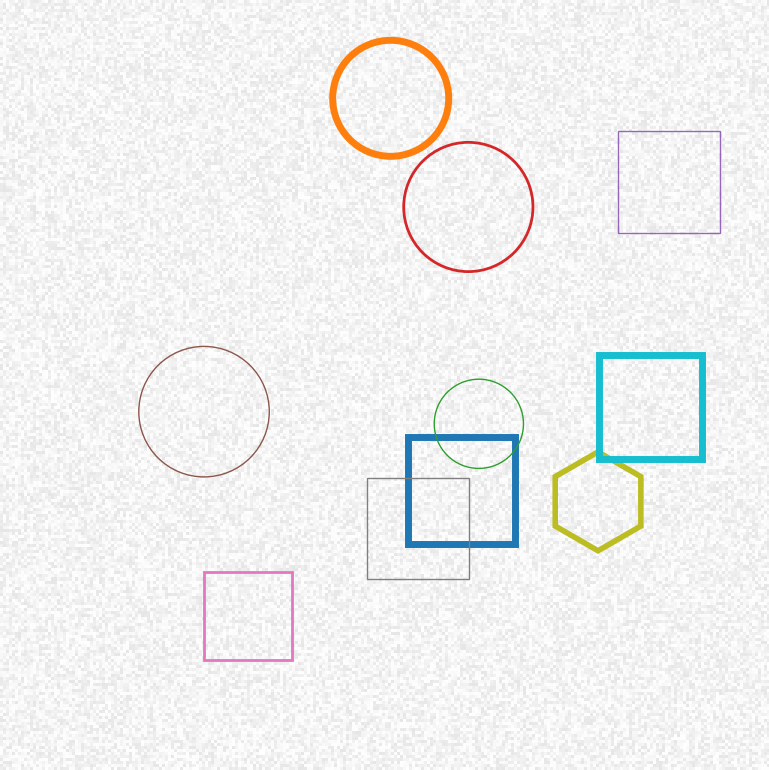[{"shape": "square", "thickness": 2.5, "radius": 0.35, "center": [0.599, 0.363]}, {"shape": "circle", "thickness": 2.5, "radius": 0.38, "center": [0.507, 0.872]}, {"shape": "circle", "thickness": 0.5, "radius": 0.29, "center": [0.622, 0.45]}, {"shape": "circle", "thickness": 1, "radius": 0.42, "center": [0.608, 0.731]}, {"shape": "square", "thickness": 0.5, "radius": 0.33, "center": [0.869, 0.763]}, {"shape": "circle", "thickness": 0.5, "radius": 0.42, "center": [0.265, 0.465]}, {"shape": "square", "thickness": 1, "radius": 0.29, "center": [0.322, 0.2]}, {"shape": "square", "thickness": 0.5, "radius": 0.33, "center": [0.543, 0.313]}, {"shape": "hexagon", "thickness": 2, "radius": 0.32, "center": [0.777, 0.349]}, {"shape": "square", "thickness": 2.5, "radius": 0.34, "center": [0.845, 0.471]}]